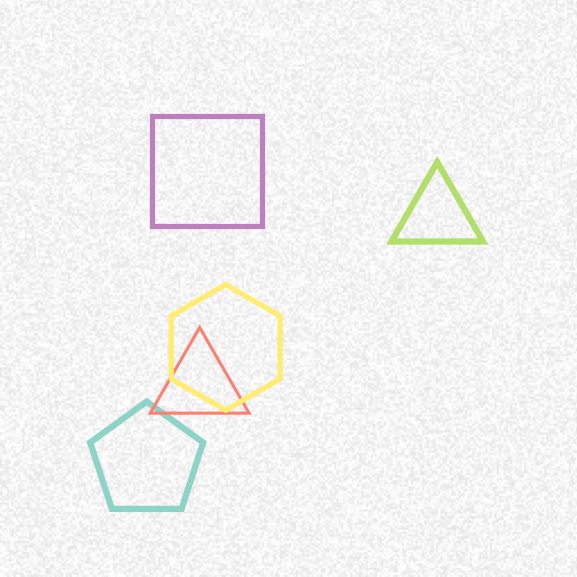[{"shape": "pentagon", "thickness": 3, "radius": 0.51, "center": [0.254, 0.201]}, {"shape": "triangle", "thickness": 1.5, "radius": 0.49, "center": [0.346, 0.333]}, {"shape": "triangle", "thickness": 3, "radius": 0.46, "center": [0.757, 0.627]}, {"shape": "square", "thickness": 2.5, "radius": 0.48, "center": [0.359, 0.703]}, {"shape": "hexagon", "thickness": 2.5, "radius": 0.54, "center": [0.391, 0.398]}]